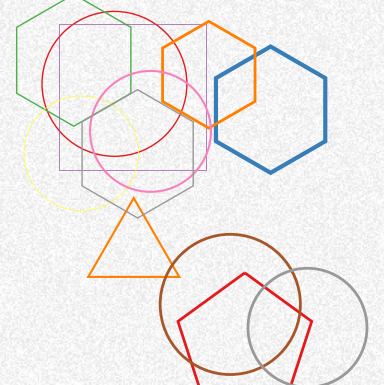[{"shape": "circle", "thickness": 1, "radius": 0.94, "center": [0.297, 0.782]}, {"shape": "pentagon", "thickness": 2, "radius": 0.91, "center": [0.636, 0.109]}, {"shape": "hexagon", "thickness": 3, "radius": 0.82, "center": [0.703, 0.715]}, {"shape": "hexagon", "thickness": 1, "radius": 0.86, "center": [0.192, 0.843]}, {"shape": "square", "thickness": 0.5, "radius": 0.95, "center": [0.344, 0.748]}, {"shape": "triangle", "thickness": 1.5, "radius": 0.68, "center": [0.347, 0.349]}, {"shape": "hexagon", "thickness": 2, "radius": 0.69, "center": [0.542, 0.806]}, {"shape": "circle", "thickness": 0.5, "radius": 0.74, "center": [0.211, 0.602]}, {"shape": "circle", "thickness": 2, "radius": 0.91, "center": [0.598, 0.209]}, {"shape": "circle", "thickness": 1.5, "radius": 0.78, "center": [0.391, 0.659]}, {"shape": "hexagon", "thickness": 1, "radius": 0.83, "center": [0.358, 0.6]}, {"shape": "circle", "thickness": 2, "radius": 0.77, "center": [0.799, 0.149]}]